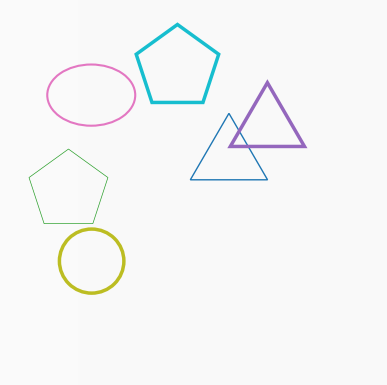[{"shape": "triangle", "thickness": 1, "radius": 0.58, "center": [0.591, 0.591]}, {"shape": "pentagon", "thickness": 0.5, "radius": 0.54, "center": [0.177, 0.506]}, {"shape": "triangle", "thickness": 2.5, "radius": 0.55, "center": [0.69, 0.675]}, {"shape": "oval", "thickness": 1.5, "radius": 0.57, "center": [0.235, 0.753]}, {"shape": "circle", "thickness": 2.5, "radius": 0.42, "center": [0.236, 0.322]}, {"shape": "pentagon", "thickness": 2.5, "radius": 0.56, "center": [0.458, 0.824]}]